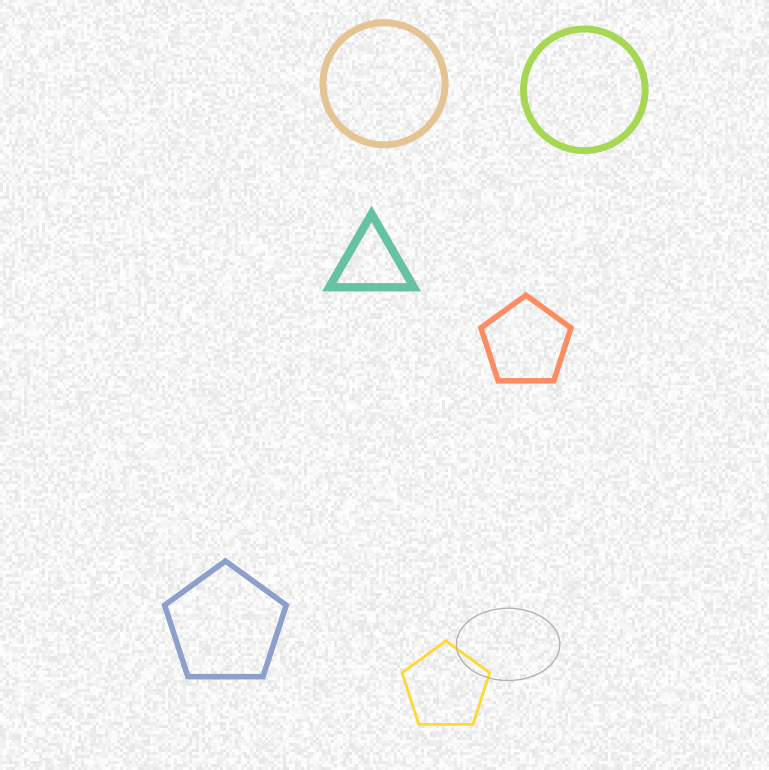[{"shape": "triangle", "thickness": 3, "radius": 0.32, "center": [0.483, 0.659]}, {"shape": "pentagon", "thickness": 2, "radius": 0.31, "center": [0.683, 0.555]}, {"shape": "pentagon", "thickness": 2, "radius": 0.42, "center": [0.293, 0.188]}, {"shape": "circle", "thickness": 2.5, "radius": 0.39, "center": [0.759, 0.883]}, {"shape": "pentagon", "thickness": 1, "radius": 0.3, "center": [0.579, 0.108]}, {"shape": "circle", "thickness": 2.5, "radius": 0.4, "center": [0.499, 0.891]}, {"shape": "oval", "thickness": 0.5, "radius": 0.34, "center": [0.66, 0.163]}]